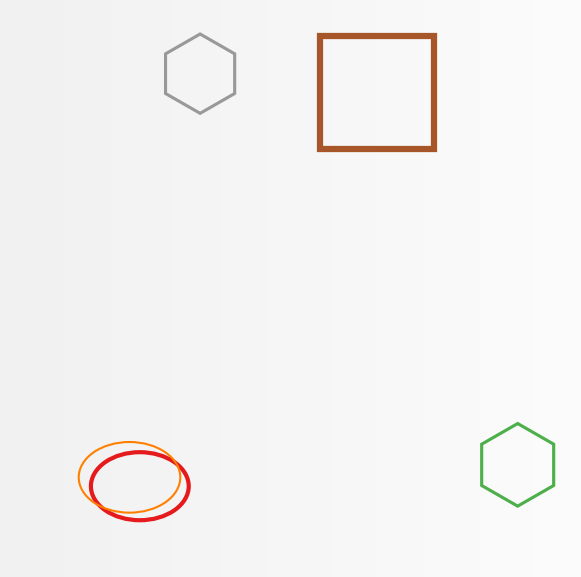[{"shape": "oval", "thickness": 2, "radius": 0.42, "center": [0.241, 0.157]}, {"shape": "hexagon", "thickness": 1.5, "radius": 0.36, "center": [0.891, 0.194]}, {"shape": "oval", "thickness": 1, "radius": 0.44, "center": [0.223, 0.173]}, {"shape": "square", "thickness": 3, "radius": 0.49, "center": [0.648, 0.839]}, {"shape": "hexagon", "thickness": 1.5, "radius": 0.34, "center": [0.344, 0.872]}]